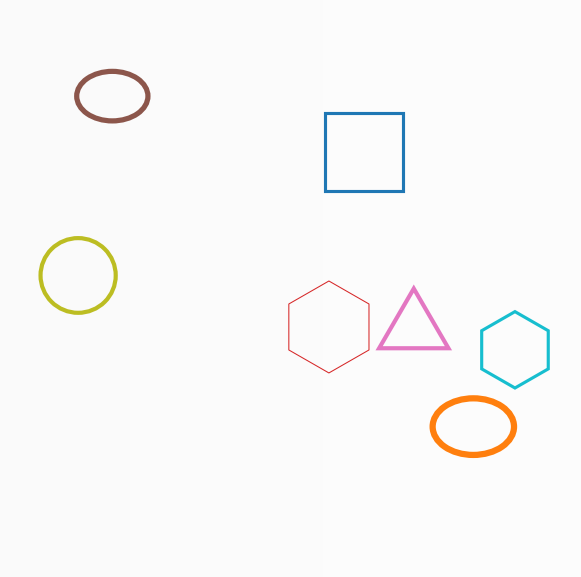[{"shape": "square", "thickness": 1.5, "radius": 0.34, "center": [0.626, 0.737]}, {"shape": "oval", "thickness": 3, "radius": 0.35, "center": [0.814, 0.26]}, {"shape": "hexagon", "thickness": 0.5, "radius": 0.4, "center": [0.566, 0.433]}, {"shape": "oval", "thickness": 2.5, "radius": 0.31, "center": [0.193, 0.833]}, {"shape": "triangle", "thickness": 2, "radius": 0.34, "center": [0.712, 0.431]}, {"shape": "circle", "thickness": 2, "radius": 0.32, "center": [0.134, 0.522]}, {"shape": "hexagon", "thickness": 1.5, "radius": 0.33, "center": [0.886, 0.393]}]